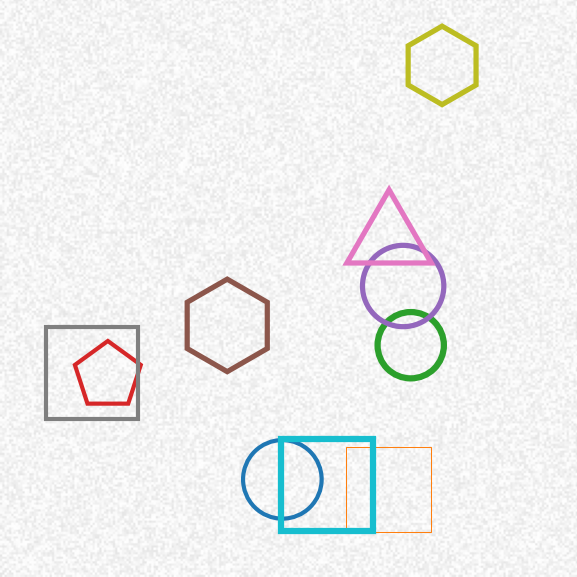[{"shape": "circle", "thickness": 2, "radius": 0.34, "center": [0.489, 0.169]}, {"shape": "square", "thickness": 0.5, "radius": 0.37, "center": [0.673, 0.151]}, {"shape": "circle", "thickness": 3, "radius": 0.29, "center": [0.711, 0.401]}, {"shape": "pentagon", "thickness": 2, "radius": 0.3, "center": [0.187, 0.349]}, {"shape": "circle", "thickness": 2.5, "radius": 0.35, "center": [0.698, 0.504]}, {"shape": "hexagon", "thickness": 2.5, "radius": 0.4, "center": [0.393, 0.436]}, {"shape": "triangle", "thickness": 2.5, "radius": 0.42, "center": [0.674, 0.586]}, {"shape": "square", "thickness": 2, "radius": 0.4, "center": [0.159, 0.353]}, {"shape": "hexagon", "thickness": 2.5, "radius": 0.34, "center": [0.766, 0.886]}, {"shape": "square", "thickness": 3, "radius": 0.4, "center": [0.566, 0.159]}]